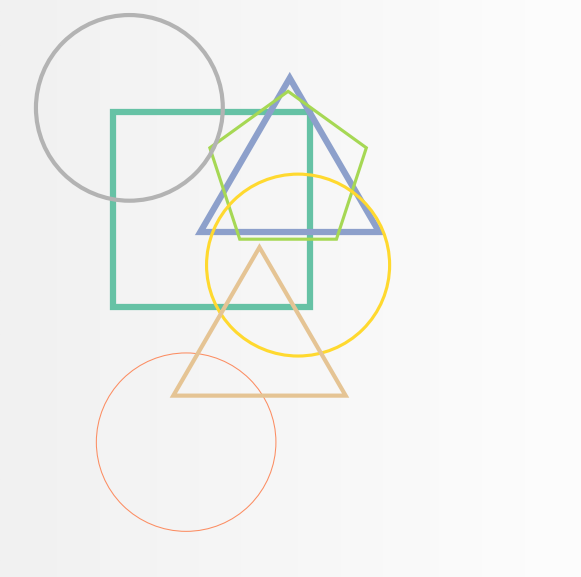[{"shape": "square", "thickness": 3, "radius": 0.84, "center": [0.364, 0.636]}, {"shape": "circle", "thickness": 0.5, "radius": 0.77, "center": [0.32, 0.234]}, {"shape": "triangle", "thickness": 3, "radius": 0.89, "center": [0.499, 0.686]}, {"shape": "pentagon", "thickness": 1.5, "radius": 0.71, "center": [0.496, 0.699]}, {"shape": "circle", "thickness": 1.5, "radius": 0.79, "center": [0.513, 0.54]}, {"shape": "triangle", "thickness": 2, "radius": 0.86, "center": [0.446, 0.4]}, {"shape": "circle", "thickness": 2, "radius": 0.8, "center": [0.223, 0.812]}]